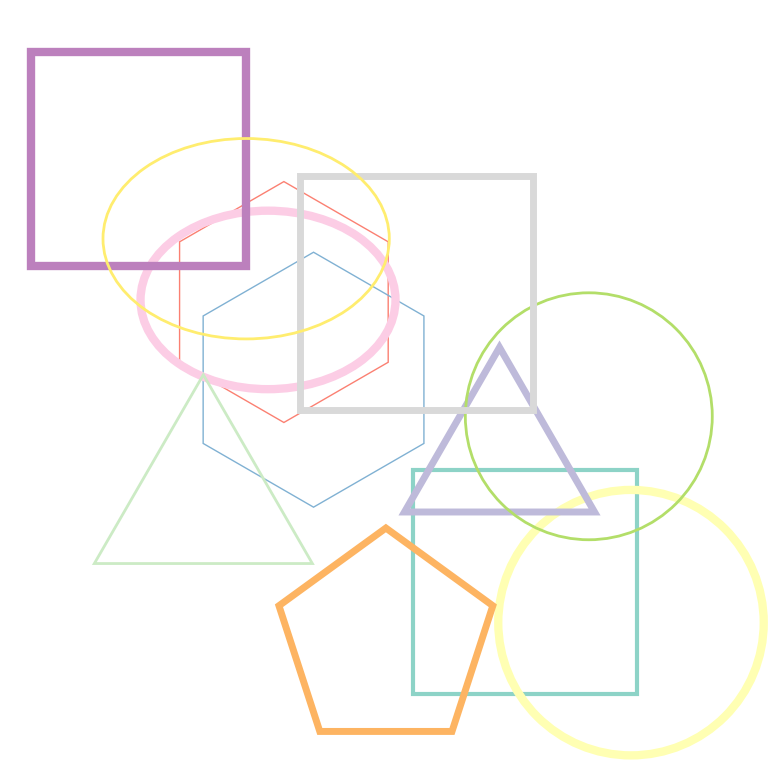[{"shape": "square", "thickness": 1.5, "radius": 0.73, "center": [0.682, 0.244]}, {"shape": "circle", "thickness": 3, "radius": 0.86, "center": [0.819, 0.191]}, {"shape": "triangle", "thickness": 2.5, "radius": 0.71, "center": [0.649, 0.406]}, {"shape": "hexagon", "thickness": 0.5, "radius": 0.78, "center": [0.369, 0.608]}, {"shape": "hexagon", "thickness": 0.5, "radius": 0.83, "center": [0.407, 0.507]}, {"shape": "pentagon", "thickness": 2.5, "radius": 0.73, "center": [0.501, 0.168]}, {"shape": "circle", "thickness": 1, "radius": 0.8, "center": [0.765, 0.459]}, {"shape": "oval", "thickness": 3, "radius": 0.83, "center": [0.348, 0.61]}, {"shape": "square", "thickness": 2.5, "radius": 0.76, "center": [0.541, 0.619]}, {"shape": "square", "thickness": 3, "radius": 0.7, "center": [0.18, 0.793]}, {"shape": "triangle", "thickness": 1, "radius": 0.82, "center": [0.264, 0.35]}, {"shape": "oval", "thickness": 1, "radius": 0.93, "center": [0.32, 0.69]}]